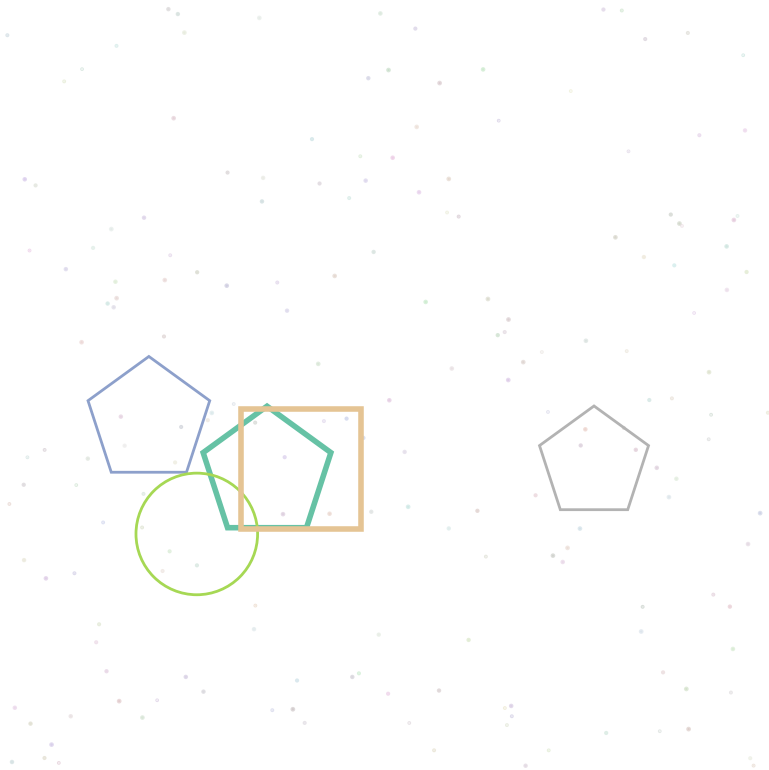[{"shape": "pentagon", "thickness": 2, "radius": 0.44, "center": [0.347, 0.385]}, {"shape": "pentagon", "thickness": 1, "radius": 0.42, "center": [0.193, 0.454]}, {"shape": "circle", "thickness": 1, "radius": 0.39, "center": [0.256, 0.307]}, {"shape": "square", "thickness": 2, "radius": 0.39, "center": [0.391, 0.391]}, {"shape": "pentagon", "thickness": 1, "radius": 0.37, "center": [0.771, 0.398]}]